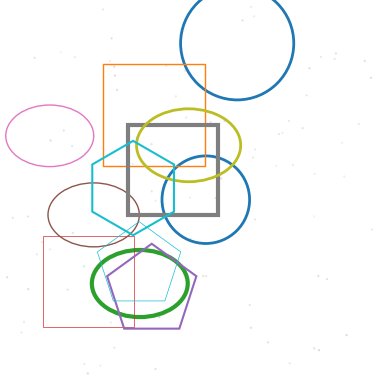[{"shape": "circle", "thickness": 2, "radius": 0.57, "center": [0.535, 0.481]}, {"shape": "circle", "thickness": 2, "radius": 0.73, "center": [0.616, 0.888]}, {"shape": "square", "thickness": 1, "radius": 0.66, "center": [0.4, 0.7]}, {"shape": "oval", "thickness": 3, "radius": 0.62, "center": [0.363, 0.264]}, {"shape": "square", "thickness": 0.5, "radius": 0.59, "center": [0.23, 0.269]}, {"shape": "pentagon", "thickness": 1.5, "radius": 0.61, "center": [0.394, 0.245]}, {"shape": "oval", "thickness": 1, "radius": 0.59, "center": [0.243, 0.442]}, {"shape": "oval", "thickness": 1, "radius": 0.57, "center": [0.129, 0.647]}, {"shape": "square", "thickness": 3, "radius": 0.58, "center": [0.448, 0.559]}, {"shape": "oval", "thickness": 2, "radius": 0.68, "center": [0.49, 0.623]}, {"shape": "pentagon", "thickness": 0.5, "radius": 0.57, "center": [0.361, 0.311]}, {"shape": "hexagon", "thickness": 1.5, "radius": 0.61, "center": [0.346, 0.512]}]